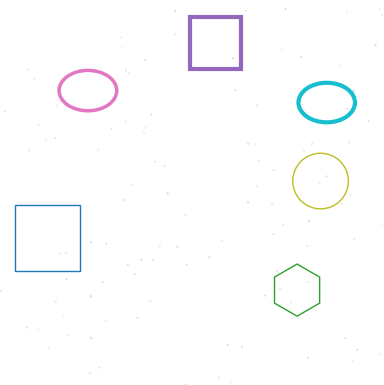[{"shape": "square", "thickness": 1, "radius": 0.43, "center": [0.123, 0.381]}, {"shape": "hexagon", "thickness": 1, "radius": 0.34, "center": [0.772, 0.246]}, {"shape": "square", "thickness": 3, "radius": 0.33, "center": [0.559, 0.888]}, {"shape": "oval", "thickness": 2.5, "radius": 0.37, "center": [0.228, 0.765]}, {"shape": "circle", "thickness": 1, "radius": 0.36, "center": [0.833, 0.53]}, {"shape": "oval", "thickness": 3, "radius": 0.37, "center": [0.849, 0.734]}]